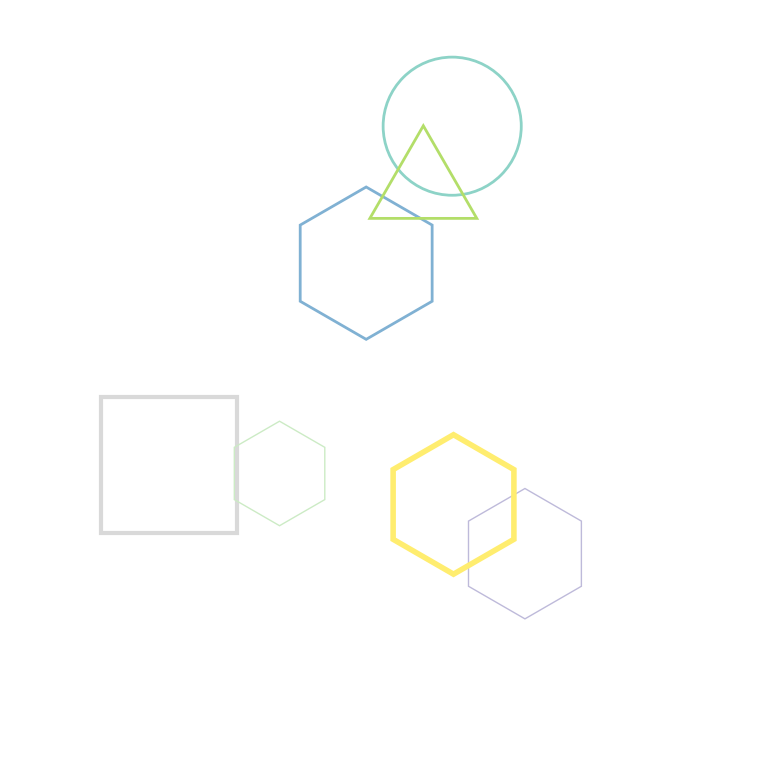[{"shape": "circle", "thickness": 1, "radius": 0.45, "center": [0.587, 0.836]}, {"shape": "hexagon", "thickness": 0.5, "radius": 0.42, "center": [0.682, 0.281]}, {"shape": "hexagon", "thickness": 1, "radius": 0.49, "center": [0.476, 0.658]}, {"shape": "triangle", "thickness": 1, "radius": 0.4, "center": [0.55, 0.756]}, {"shape": "square", "thickness": 1.5, "radius": 0.44, "center": [0.219, 0.397]}, {"shape": "hexagon", "thickness": 0.5, "radius": 0.34, "center": [0.363, 0.385]}, {"shape": "hexagon", "thickness": 2, "radius": 0.45, "center": [0.589, 0.345]}]